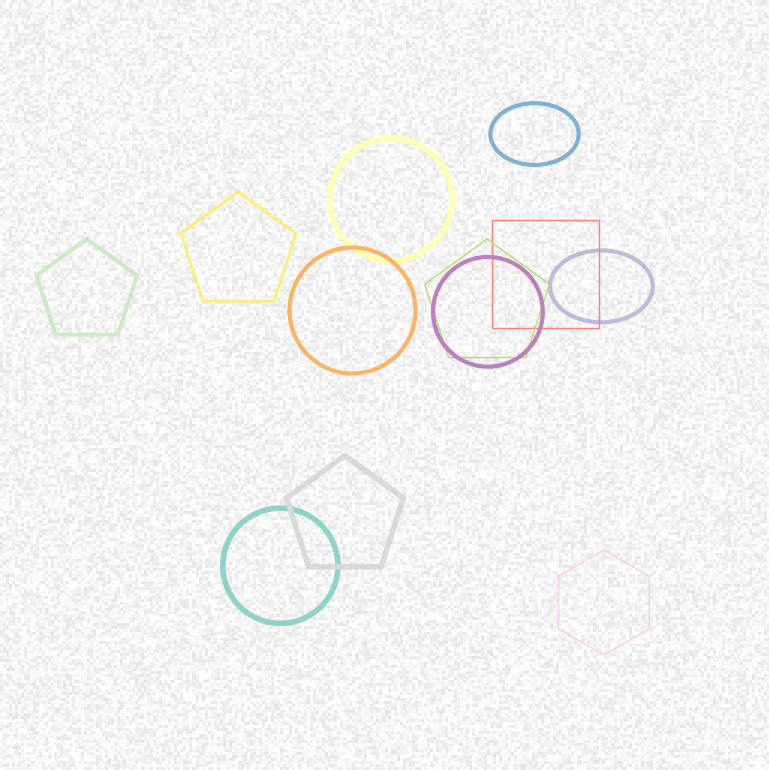[{"shape": "circle", "thickness": 2, "radius": 0.37, "center": [0.364, 0.265]}, {"shape": "circle", "thickness": 2, "radius": 0.4, "center": [0.508, 0.741]}, {"shape": "oval", "thickness": 1.5, "radius": 0.33, "center": [0.781, 0.628]}, {"shape": "square", "thickness": 0.5, "radius": 0.35, "center": [0.709, 0.644]}, {"shape": "oval", "thickness": 1.5, "radius": 0.29, "center": [0.694, 0.826]}, {"shape": "circle", "thickness": 1.5, "radius": 0.41, "center": [0.458, 0.597]}, {"shape": "pentagon", "thickness": 0.5, "radius": 0.43, "center": [0.633, 0.605]}, {"shape": "hexagon", "thickness": 0.5, "radius": 0.34, "center": [0.784, 0.218]}, {"shape": "pentagon", "thickness": 2, "radius": 0.4, "center": [0.448, 0.328]}, {"shape": "circle", "thickness": 1.5, "radius": 0.36, "center": [0.634, 0.595]}, {"shape": "pentagon", "thickness": 1.5, "radius": 0.34, "center": [0.113, 0.621]}, {"shape": "pentagon", "thickness": 1, "radius": 0.39, "center": [0.31, 0.672]}]